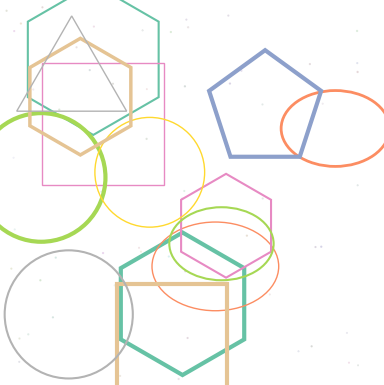[{"shape": "hexagon", "thickness": 3, "radius": 0.93, "center": [0.474, 0.211]}, {"shape": "hexagon", "thickness": 1.5, "radius": 0.98, "center": [0.242, 0.846]}, {"shape": "oval", "thickness": 2, "radius": 0.7, "center": [0.871, 0.666]}, {"shape": "oval", "thickness": 1, "radius": 0.82, "center": [0.559, 0.308]}, {"shape": "pentagon", "thickness": 3, "radius": 0.77, "center": [0.689, 0.717]}, {"shape": "square", "thickness": 1, "radius": 0.79, "center": [0.267, 0.677]}, {"shape": "hexagon", "thickness": 1.5, "radius": 0.67, "center": [0.587, 0.414]}, {"shape": "oval", "thickness": 1.5, "radius": 0.68, "center": [0.575, 0.367]}, {"shape": "circle", "thickness": 3, "radius": 0.84, "center": [0.107, 0.539]}, {"shape": "circle", "thickness": 1, "radius": 0.71, "center": [0.389, 0.553]}, {"shape": "hexagon", "thickness": 2.5, "radius": 0.76, "center": [0.209, 0.749]}, {"shape": "square", "thickness": 3, "radius": 0.71, "center": [0.447, 0.119]}, {"shape": "circle", "thickness": 1.5, "radius": 0.83, "center": [0.179, 0.183]}, {"shape": "triangle", "thickness": 1, "radius": 0.82, "center": [0.186, 0.794]}]